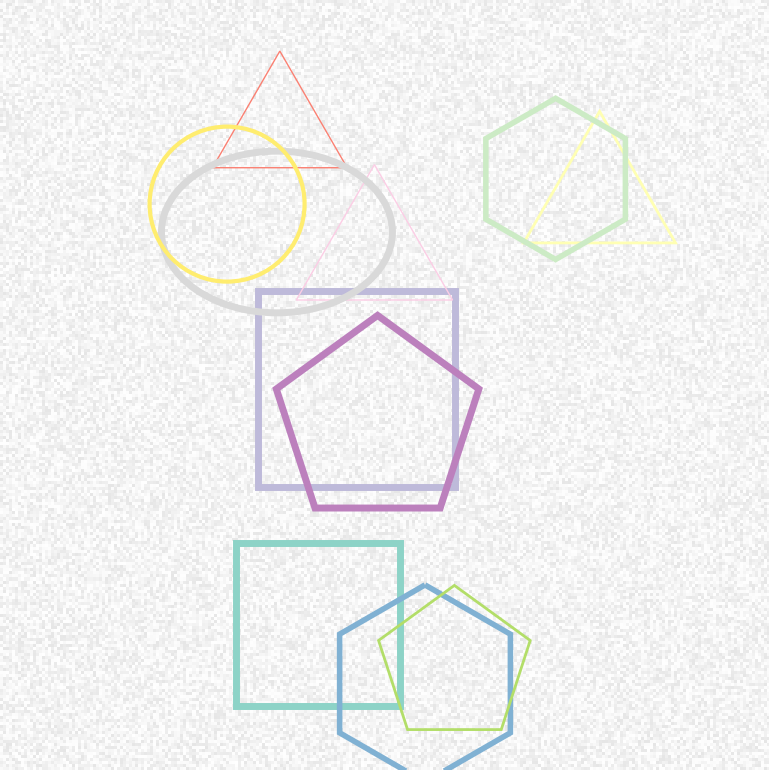[{"shape": "square", "thickness": 2.5, "radius": 0.53, "center": [0.413, 0.189]}, {"shape": "triangle", "thickness": 1, "radius": 0.57, "center": [0.779, 0.741]}, {"shape": "square", "thickness": 2.5, "radius": 0.64, "center": [0.463, 0.495]}, {"shape": "triangle", "thickness": 0.5, "radius": 0.5, "center": [0.363, 0.833]}, {"shape": "hexagon", "thickness": 2, "radius": 0.64, "center": [0.552, 0.112]}, {"shape": "pentagon", "thickness": 1, "radius": 0.52, "center": [0.59, 0.136]}, {"shape": "triangle", "thickness": 0.5, "radius": 0.59, "center": [0.486, 0.669]}, {"shape": "oval", "thickness": 2.5, "radius": 0.75, "center": [0.36, 0.699]}, {"shape": "pentagon", "thickness": 2.5, "radius": 0.69, "center": [0.49, 0.452]}, {"shape": "hexagon", "thickness": 2, "radius": 0.52, "center": [0.722, 0.768]}, {"shape": "circle", "thickness": 1.5, "radius": 0.5, "center": [0.295, 0.735]}]